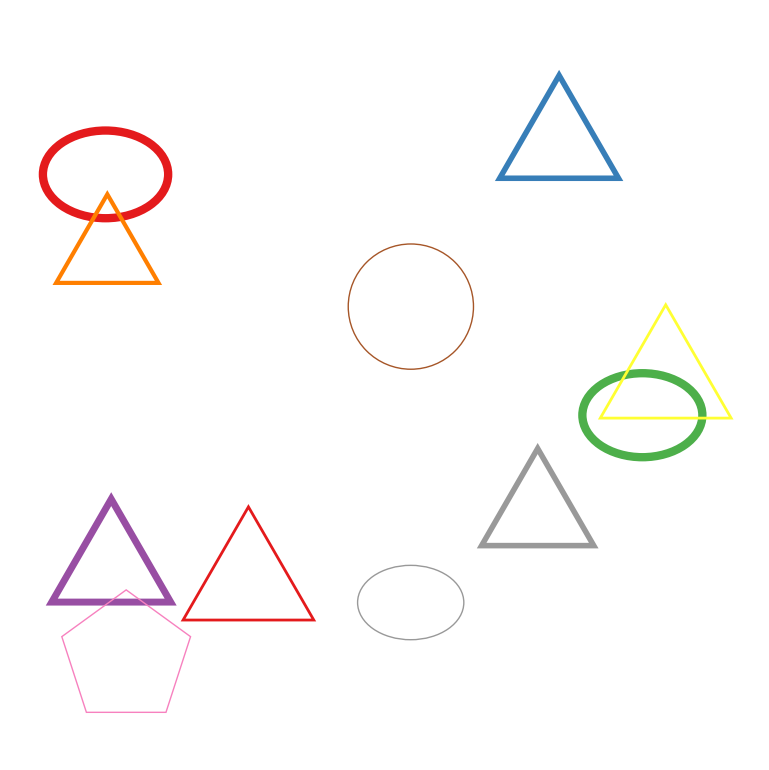[{"shape": "oval", "thickness": 3, "radius": 0.41, "center": [0.137, 0.774]}, {"shape": "triangle", "thickness": 1, "radius": 0.49, "center": [0.323, 0.244]}, {"shape": "triangle", "thickness": 2, "radius": 0.45, "center": [0.726, 0.813]}, {"shape": "oval", "thickness": 3, "radius": 0.39, "center": [0.834, 0.461]}, {"shape": "triangle", "thickness": 2.5, "radius": 0.45, "center": [0.144, 0.263]}, {"shape": "triangle", "thickness": 1.5, "radius": 0.38, "center": [0.139, 0.671]}, {"shape": "triangle", "thickness": 1, "radius": 0.49, "center": [0.865, 0.506]}, {"shape": "circle", "thickness": 0.5, "radius": 0.41, "center": [0.534, 0.602]}, {"shape": "pentagon", "thickness": 0.5, "radius": 0.44, "center": [0.164, 0.146]}, {"shape": "triangle", "thickness": 2, "radius": 0.42, "center": [0.698, 0.333]}, {"shape": "oval", "thickness": 0.5, "radius": 0.34, "center": [0.533, 0.217]}]